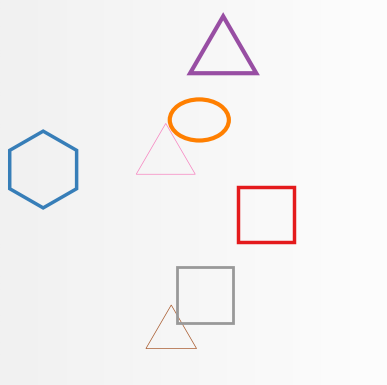[{"shape": "square", "thickness": 2.5, "radius": 0.36, "center": [0.686, 0.443]}, {"shape": "hexagon", "thickness": 2.5, "radius": 0.5, "center": [0.111, 0.56]}, {"shape": "triangle", "thickness": 3, "radius": 0.49, "center": [0.576, 0.859]}, {"shape": "oval", "thickness": 3, "radius": 0.38, "center": [0.514, 0.688]}, {"shape": "triangle", "thickness": 0.5, "radius": 0.38, "center": [0.442, 0.132]}, {"shape": "triangle", "thickness": 0.5, "radius": 0.44, "center": [0.428, 0.591]}, {"shape": "square", "thickness": 2, "radius": 0.37, "center": [0.529, 0.234]}]